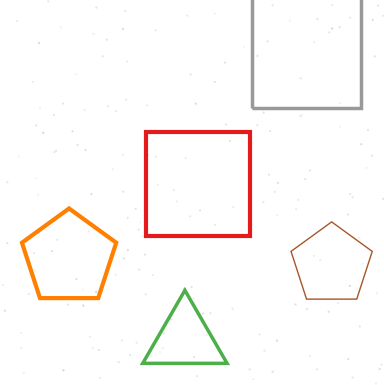[{"shape": "square", "thickness": 3, "radius": 0.67, "center": [0.513, 0.522]}, {"shape": "triangle", "thickness": 2.5, "radius": 0.63, "center": [0.48, 0.119]}, {"shape": "pentagon", "thickness": 3, "radius": 0.64, "center": [0.179, 0.33]}, {"shape": "pentagon", "thickness": 1, "radius": 0.55, "center": [0.861, 0.313]}, {"shape": "square", "thickness": 2.5, "radius": 0.71, "center": [0.795, 0.862]}]